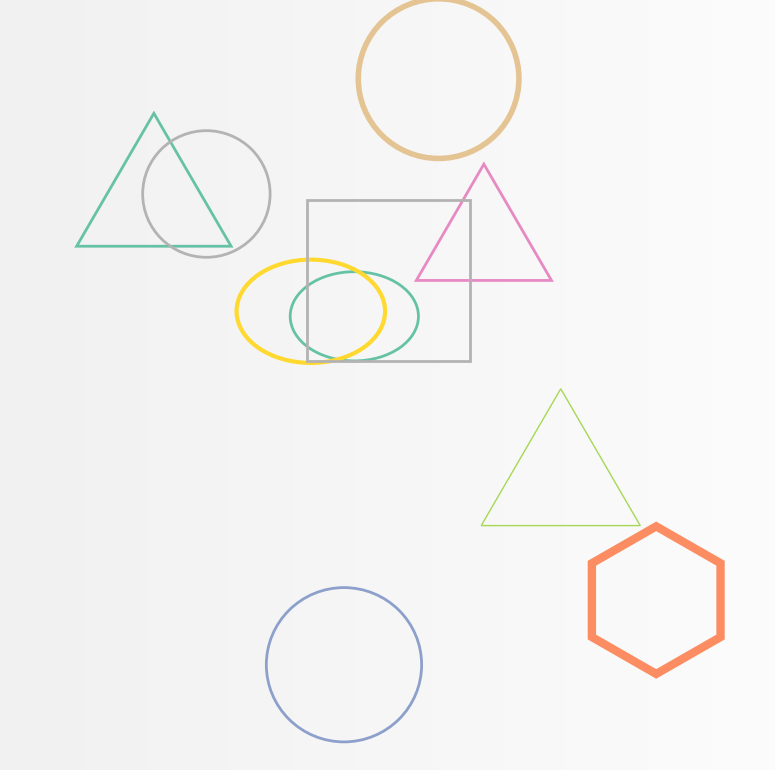[{"shape": "oval", "thickness": 1, "radius": 0.41, "center": [0.457, 0.589]}, {"shape": "triangle", "thickness": 1, "radius": 0.58, "center": [0.199, 0.738]}, {"shape": "hexagon", "thickness": 3, "radius": 0.48, "center": [0.847, 0.221]}, {"shape": "circle", "thickness": 1, "radius": 0.5, "center": [0.444, 0.137]}, {"shape": "triangle", "thickness": 1, "radius": 0.5, "center": [0.624, 0.686]}, {"shape": "triangle", "thickness": 0.5, "radius": 0.59, "center": [0.724, 0.377]}, {"shape": "oval", "thickness": 1.5, "radius": 0.48, "center": [0.401, 0.596]}, {"shape": "circle", "thickness": 2, "radius": 0.52, "center": [0.566, 0.898]}, {"shape": "circle", "thickness": 1, "radius": 0.41, "center": [0.266, 0.748]}, {"shape": "square", "thickness": 1, "radius": 0.52, "center": [0.501, 0.636]}]